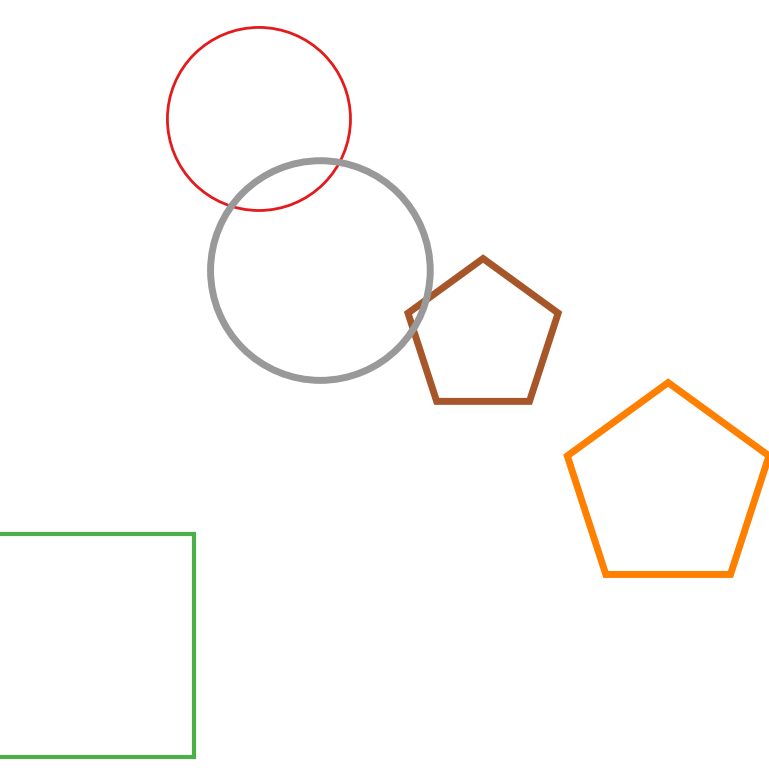[{"shape": "circle", "thickness": 1, "radius": 0.59, "center": [0.336, 0.846]}, {"shape": "square", "thickness": 1.5, "radius": 0.72, "center": [0.107, 0.161]}, {"shape": "pentagon", "thickness": 2.5, "radius": 0.69, "center": [0.868, 0.365]}, {"shape": "pentagon", "thickness": 2.5, "radius": 0.51, "center": [0.627, 0.562]}, {"shape": "circle", "thickness": 2.5, "radius": 0.71, "center": [0.416, 0.649]}]